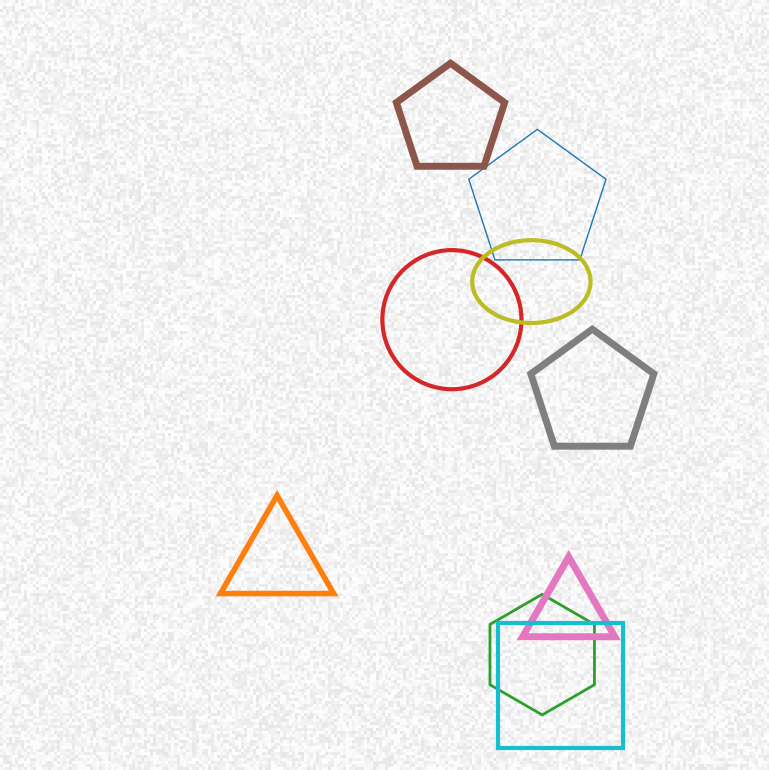[{"shape": "pentagon", "thickness": 0.5, "radius": 0.47, "center": [0.698, 0.738]}, {"shape": "triangle", "thickness": 2, "radius": 0.42, "center": [0.36, 0.272]}, {"shape": "hexagon", "thickness": 1, "radius": 0.39, "center": [0.704, 0.15]}, {"shape": "circle", "thickness": 1.5, "radius": 0.45, "center": [0.587, 0.585]}, {"shape": "pentagon", "thickness": 2.5, "radius": 0.37, "center": [0.585, 0.844]}, {"shape": "triangle", "thickness": 2.5, "radius": 0.35, "center": [0.739, 0.208]}, {"shape": "pentagon", "thickness": 2.5, "radius": 0.42, "center": [0.769, 0.489]}, {"shape": "oval", "thickness": 1.5, "radius": 0.38, "center": [0.69, 0.634]}, {"shape": "square", "thickness": 1.5, "radius": 0.41, "center": [0.727, 0.109]}]